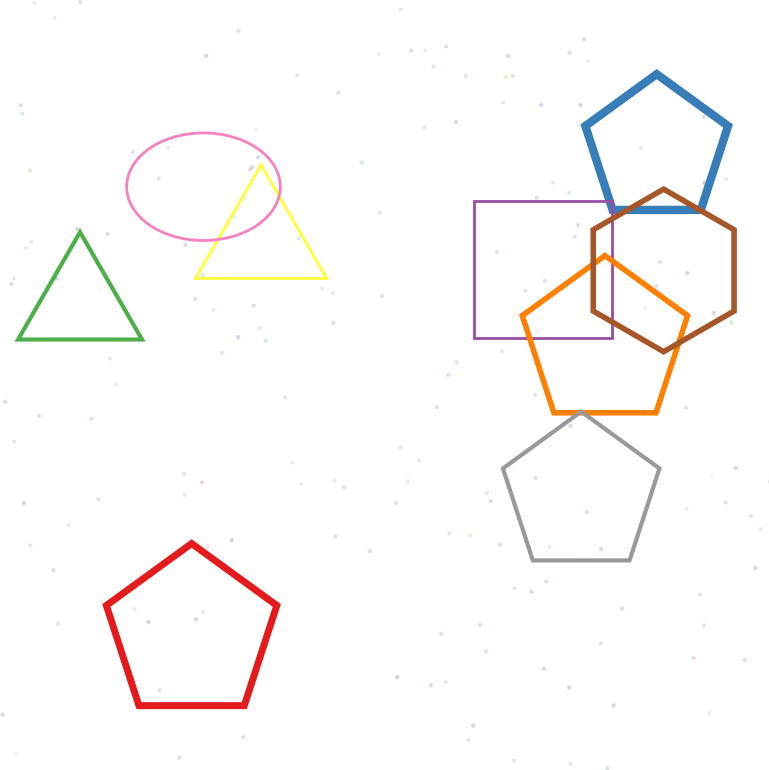[{"shape": "pentagon", "thickness": 2.5, "radius": 0.58, "center": [0.249, 0.178]}, {"shape": "pentagon", "thickness": 3, "radius": 0.49, "center": [0.853, 0.806]}, {"shape": "triangle", "thickness": 1.5, "radius": 0.46, "center": [0.104, 0.606]}, {"shape": "square", "thickness": 1, "radius": 0.45, "center": [0.705, 0.65]}, {"shape": "pentagon", "thickness": 2, "radius": 0.56, "center": [0.786, 0.555]}, {"shape": "triangle", "thickness": 1, "radius": 0.49, "center": [0.339, 0.688]}, {"shape": "hexagon", "thickness": 2, "radius": 0.53, "center": [0.862, 0.649]}, {"shape": "oval", "thickness": 1, "radius": 0.5, "center": [0.264, 0.757]}, {"shape": "pentagon", "thickness": 1.5, "radius": 0.53, "center": [0.755, 0.359]}]